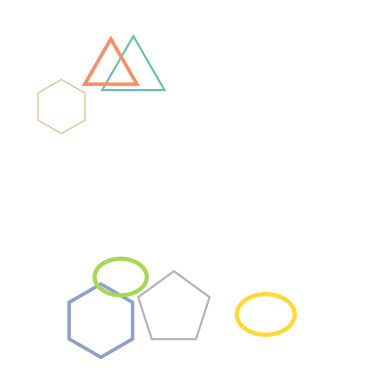[{"shape": "triangle", "thickness": 1.5, "radius": 0.47, "center": [0.346, 0.813]}, {"shape": "triangle", "thickness": 2.5, "radius": 0.39, "center": [0.288, 0.821]}, {"shape": "hexagon", "thickness": 2.5, "radius": 0.48, "center": [0.262, 0.167]}, {"shape": "oval", "thickness": 3, "radius": 0.34, "center": [0.313, 0.281]}, {"shape": "oval", "thickness": 3, "radius": 0.38, "center": [0.69, 0.183]}, {"shape": "hexagon", "thickness": 1, "radius": 0.35, "center": [0.16, 0.723]}, {"shape": "pentagon", "thickness": 1.5, "radius": 0.49, "center": [0.452, 0.198]}]